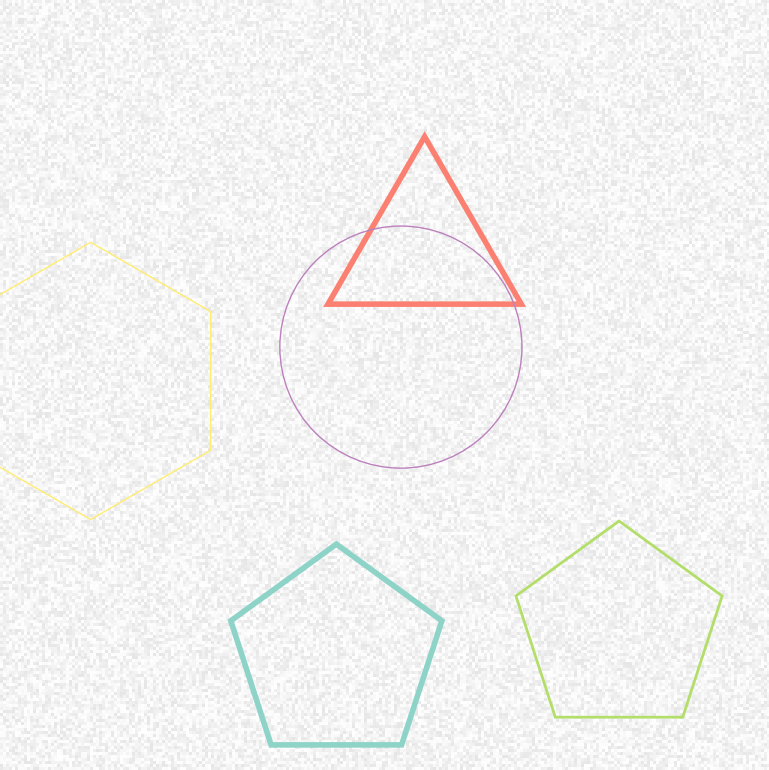[{"shape": "pentagon", "thickness": 2, "radius": 0.72, "center": [0.437, 0.149]}, {"shape": "triangle", "thickness": 2, "radius": 0.72, "center": [0.551, 0.677]}, {"shape": "pentagon", "thickness": 1, "radius": 0.7, "center": [0.804, 0.183]}, {"shape": "circle", "thickness": 0.5, "radius": 0.79, "center": [0.521, 0.549]}, {"shape": "hexagon", "thickness": 0.5, "radius": 0.9, "center": [0.118, 0.505]}]